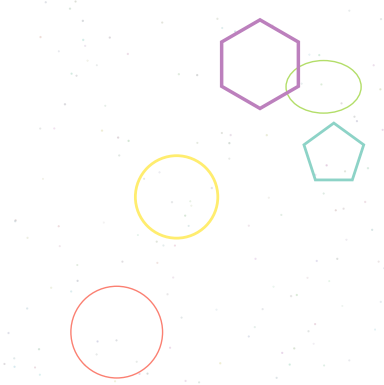[{"shape": "pentagon", "thickness": 2, "radius": 0.41, "center": [0.867, 0.599]}, {"shape": "circle", "thickness": 1, "radius": 0.6, "center": [0.303, 0.137]}, {"shape": "oval", "thickness": 1, "radius": 0.49, "center": [0.84, 0.774]}, {"shape": "hexagon", "thickness": 2.5, "radius": 0.58, "center": [0.675, 0.833]}, {"shape": "circle", "thickness": 2, "radius": 0.54, "center": [0.459, 0.489]}]